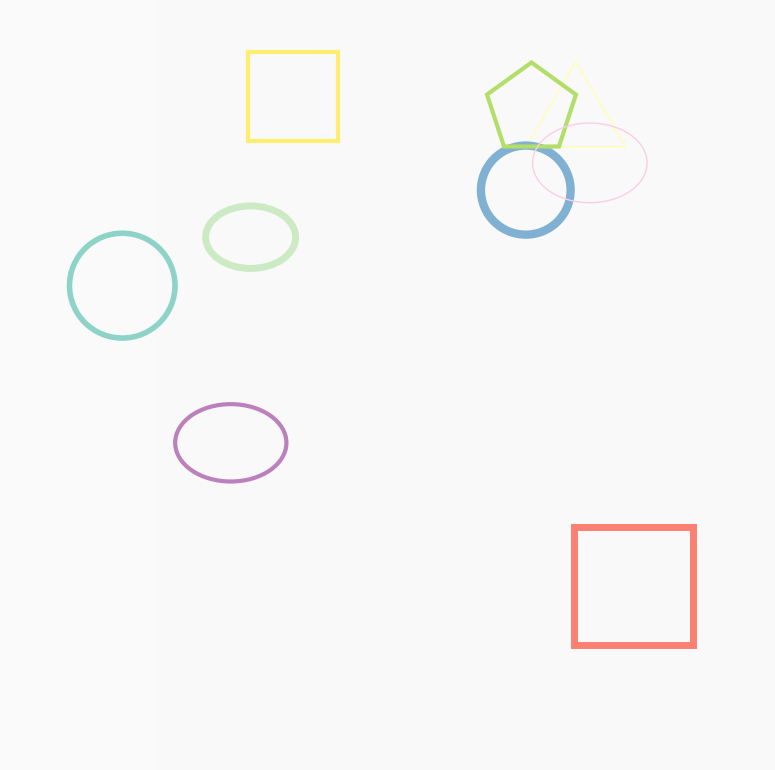[{"shape": "circle", "thickness": 2, "radius": 0.34, "center": [0.158, 0.629]}, {"shape": "triangle", "thickness": 0.5, "radius": 0.37, "center": [0.743, 0.846]}, {"shape": "square", "thickness": 2.5, "radius": 0.38, "center": [0.818, 0.24]}, {"shape": "circle", "thickness": 3, "radius": 0.29, "center": [0.678, 0.753]}, {"shape": "pentagon", "thickness": 1.5, "radius": 0.3, "center": [0.686, 0.859]}, {"shape": "oval", "thickness": 0.5, "radius": 0.37, "center": [0.761, 0.788]}, {"shape": "oval", "thickness": 1.5, "radius": 0.36, "center": [0.298, 0.425]}, {"shape": "oval", "thickness": 2.5, "radius": 0.29, "center": [0.323, 0.692]}, {"shape": "square", "thickness": 1.5, "radius": 0.29, "center": [0.378, 0.875]}]